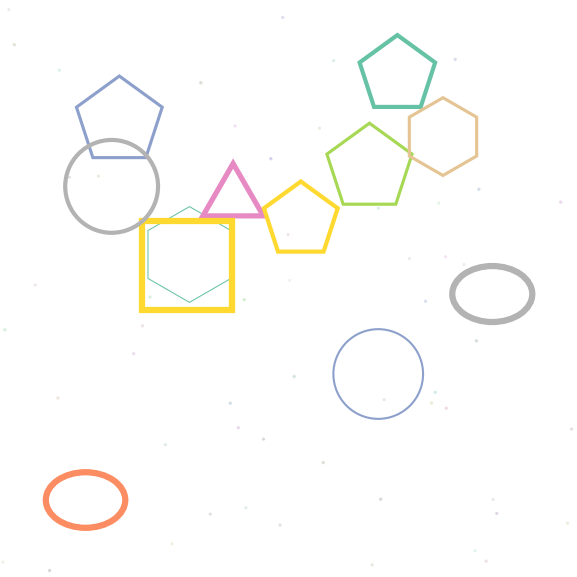[{"shape": "hexagon", "thickness": 0.5, "radius": 0.41, "center": [0.328, 0.558]}, {"shape": "pentagon", "thickness": 2, "radius": 0.34, "center": [0.688, 0.87]}, {"shape": "oval", "thickness": 3, "radius": 0.34, "center": [0.148, 0.133]}, {"shape": "circle", "thickness": 1, "radius": 0.39, "center": [0.655, 0.351]}, {"shape": "pentagon", "thickness": 1.5, "radius": 0.39, "center": [0.207, 0.789]}, {"shape": "triangle", "thickness": 2.5, "radius": 0.3, "center": [0.404, 0.656]}, {"shape": "pentagon", "thickness": 1.5, "radius": 0.39, "center": [0.64, 0.708]}, {"shape": "square", "thickness": 3, "radius": 0.39, "center": [0.323, 0.54]}, {"shape": "pentagon", "thickness": 2, "radius": 0.34, "center": [0.521, 0.618]}, {"shape": "hexagon", "thickness": 1.5, "radius": 0.34, "center": [0.767, 0.763]}, {"shape": "oval", "thickness": 3, "radius": 0.35, "center": [0.852, 0.49]}, {"shape": "circle", "thickness": 2, "radius": 0.4, "center": [0.193, 0.676]}]